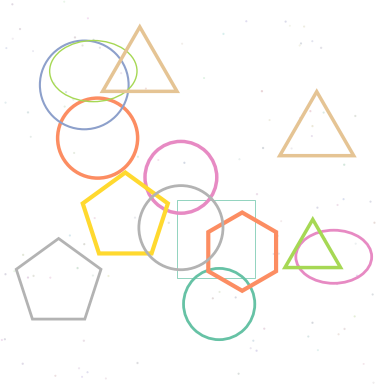[{"shape": "square", "thickness": 0.5, "radius": 0.51, "center": [0.562, 0.379]}, {"shape": "circle", "thickness": 2, "radius": 0.46, "center": [0.569, 0.21]}, {"shape": "hexagon", "thickness": 3, "radius": 0.51, "center": [0.629, 0.346]}, {"shape": "circle", "thickness": 2.5, "radius": 0.52, "center": [0.254, 0.641]}, {"shape": "circle", "thickness": 1.5, "radius": 0.58, "center": [0.219, 0.779]}, {"shape": "circle", "thickness": 2.5, "radius": 0.47, "center": [0.47, 0.539]}, {"shape": "oval", "thickness": 2, "radius": 0.49, "center": [0.867, 0.333]}, {"shape": "triangle", "thickness": 2.5, "radius": 0.42, "center": [0.812, 0.347]}, {"shape": "oval", "thickness": 1, "radius": 0.57, "center": [0.242, 0.815]}, {"shape": "pentagon", "thickness": 3, "radius": 0.58, "center": [0.325, 0.436]}, {"shape": "triangle", "thickness": 2.5, "radius": 0.56, "center": [0.363, 0.818]}, {"shape": "triangle", "thickness": 2.5, "radius": 0.55, "center": [0.823, 0.651]}, {"shape": "circle", "thickness": 2, "radius": 0.55, "center": [0.47, 0.409]}, {"shape": "pentagon", "thickness": 2, "radius": 0.58, "center": [0.152, 0.265]}]